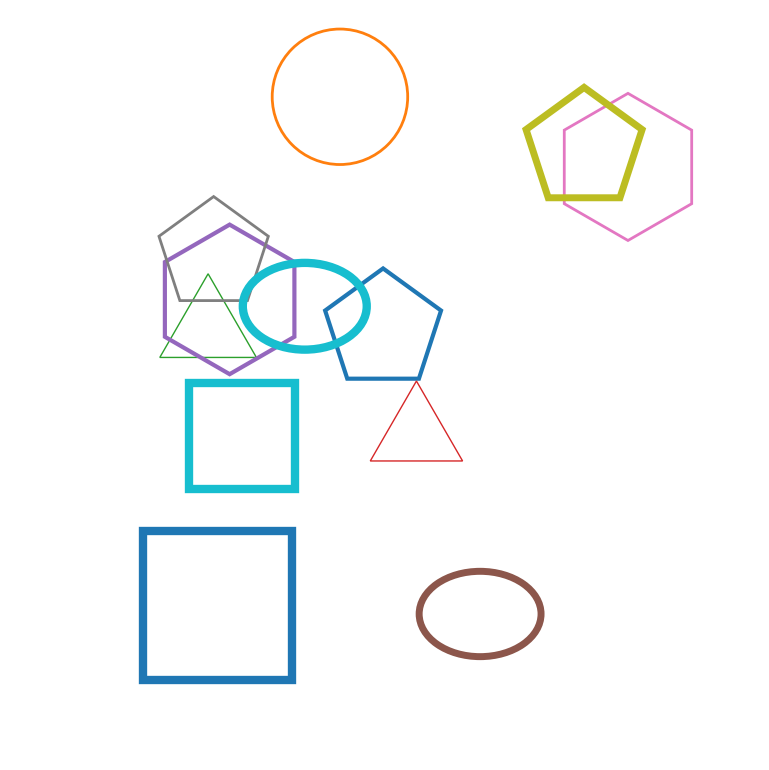[{"shape": "square", "thickness": 3, "radius": 0.48, "center": [0.282, 0.213]}, {"shape": "pentagon", "thickness": 1.5, "radius": 0.4, "center": [0.498, 0.572]}, {"shape": "circle", "thickness": 1, "radius": 0.44, "center": [0.441, 0.874]}, {"shape": "triangle", "thickness": 0.5, "radius": 0.36, "center": [0.27, 0.572]}, {"shape": "triangle", "thickness": 0.5, "radius": 0.35, "center": [0.541, 0.436]}, {"shape": "hexagon", "thickness": 1.5, "radius": 0.49, "center": [0.298, 0.611]}, {"shape": "oval", "thickness": 2.5, "radius": 0.4, "center": [0.624, 0.203]}, {"shape": "hexagon", "thickness": 1, "radius": 0.48, "center": [0.816, 0.783]}, {"shape": "pentagon", "thickness": 1, "radius": 0.37, "center": [0.277, 0.67]}, {"shape": "pentagon", "thickness": 2.5, "radius": 0.4, "center": [0.759, 0.807]}, {"shape": "oval", "thickness": 3, "radius": 0.4, "center": [0.396, 0.602]}, {"shape": "square", "thickness": 3, "radius": 0.35, "center": [0.315, 0.433]}]